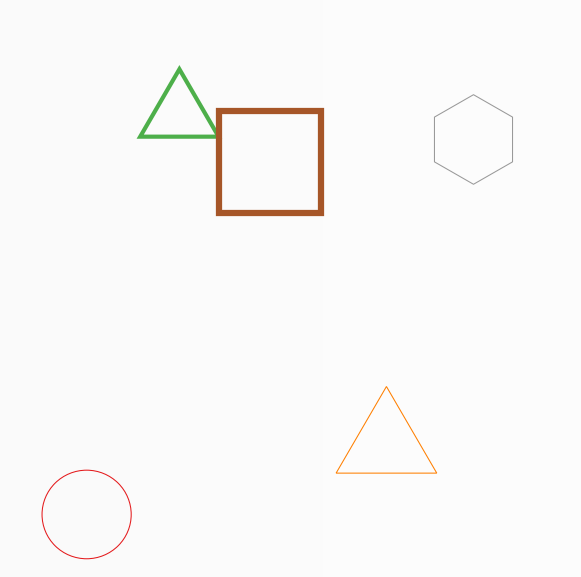[{"shape": "circle", "thickness": 0.5, "radius": 0.38, "center": [0.149, 0.108]}, {"shape": "triangle", "thickness": 2, "radius": 0.39, "center": [0.309, 0.801]}, {"shape": "triangle", "thickness": 0.5, "radius": 0.5, "center": [0.665, 0.23]}, {"shape": "square", "thickness": 3, "radius": 0.44, "center": [0.465, 0.719]}, {"shape": "hexagon", "thickness": 0.5, "radius": 0.39, "center": [0.815, 0.758]}]